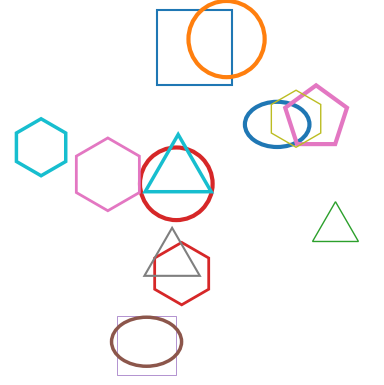[{"shape": "oval", "thickness": 3, "radius": 0.42, "center": [0.72, 0.677]}, {"shape": "square", "thickness": 1.5, "radius": 0.48, "center": [0.506, 0.876]}, {"shape": "circle", "thickness": 3, "radius": 0.49, "center": [0.588, 0.899]}, {"shape": "triangle", "thickness": 1, "radius": 0.34, "center": [0.871, 0.407]}, {"shape": "circle", "thickness": 3, "radius": 0.47, "center": [0.458, 0.523]}, {"shape": "hexagon", "thickness": 2, "radius": 0.41, "center": [0.472, 0.289]}, {"shape": "square", "thickness": 0.5, "radius": 0.38, "center": [0.381, 0.103]}, {"shape": "oval", "thickness": 2.5, "radius": 0.45, "center": [0.381, 0.112]}, {"shape": "pentagon", "thickness": 3, "radius": 0.42, "center": [0.821, 0.694]}, {"shape": "hexagon", "thickness": 2, "radius": 0.47, "center": [0.28, 0.547]}, {"shape": "triangle", "thickness": 1.5, "radius": 0.42, "center": [0.447, 0.325]}, {"shape": "hexagon", "thickness": 1, "radius": 0.37, "center": [0.769, 0.692]}, {"shape": "triangle", "thickness": 2.5, "radius": 0.5, "center": [0.463, 0.552]}, {"shape": "hexagon", "thickness": 2.5, "radius": 0.37, "center": [0.107, 0.618]}]